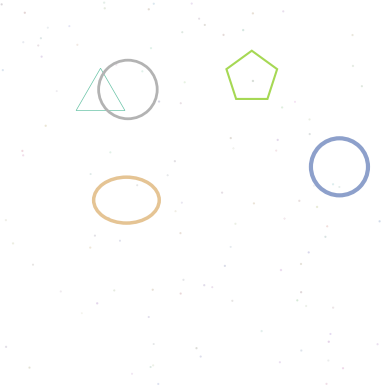[{"shape": "triangle", "thickness": 0.5, "radius": 0.37, "center": [0.261, 0.75]}, {"shape": "circle", "thickness": 3, "radius": 0.37, "center": [0.882, 0.567]}, {"shape": "pentagon", "thickness": 1.5, "radius": 0.35, "center": [0.654, 0.799]}, {"shape": "oval", "thickness": 2.5, "radius": 0.43, "center": [0.328, 0.48]}, {"shape": "circle", "thickness": 2, "radius": 0.38, "center": [0.332, 0.768]}]